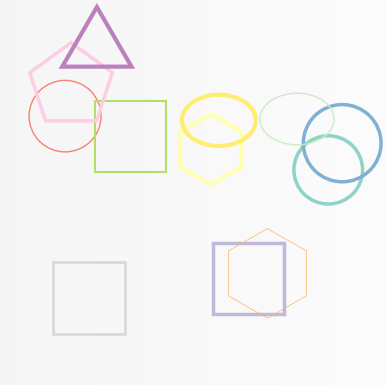[{"shape": "circle", "thickness": 2.5, "radius": 0.44, "center": [0.847, 0.559]}, {"shape": "hexagon", "thickness": 3, "radius": 0.46, "center": [0.544, 0.612]}, {"shape": "square", "thickness": 2.5, "radius": 0.46, "center": [0.641, 0.276]}, {"shape": "circle", "thickness": 1, "radius": 0.46, "center": [0.168, 0.698]}, {"shape": "circle", "thickness": 2.5, "radius": 0.5, "center": [0.883, 0.628]}, {"shape": "hexagon", "thickness": 0.5, "radius": 0.58, "center": [0.69, 0.29]}, {"shape": "square", "thickness": 1.5, "radius": 0.46, "center": [0.337, 0.645]}, {"shape": "pentagon", "thickness": 2.5, "radius": 0.56, "center": [0.183, 0.777]}, {"shape": "square", "thickness": 2, "radius": 0.47, "center": [0.229, 0.225]}, {"shape": "triangle", "thickness": 3, "radius": 0.52, "center": [0.25, 0.878]}, {"shape": "oval", "thickness": 1, "radius": 0.48, "center": [0.766, 0.691]}, {"shape": "oval", "thickness": 3, "radius": 0.48, "center": [0.565, 0.687]}]